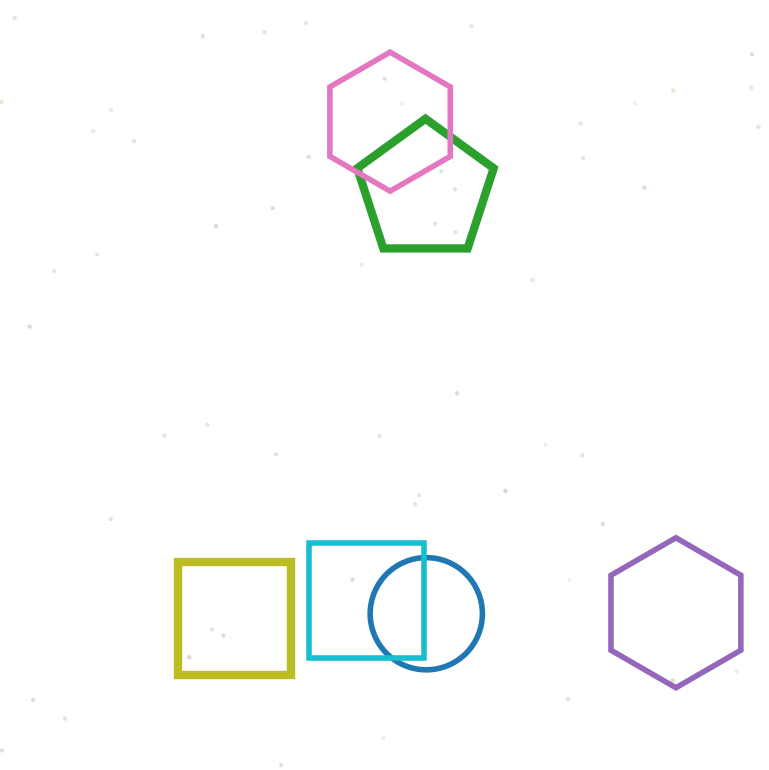[{"shape": "circle", "thickness": 2, "radius": 0.36, "center": [0.554, 0.203]}, {"shape": "pentagon", "thickness": 3, "radius": 0.47, "center": [0.553, 0.753]}, {"shape": "hexagon", "thickness": 2, "radius": 0.49, "center": [0.878, 0.204]}, {"shape": "hexagon", "thickness": 2, "radius": 0.45, "center": [0.507, 0.842]}, {"shape": "square", "thickness": 3, "radius": 0.37, "center": [0.305, 0.196]}, {"shape": "square", "thickness": 2, "radius": 0.37, "center": [0.476, 0.22]}]